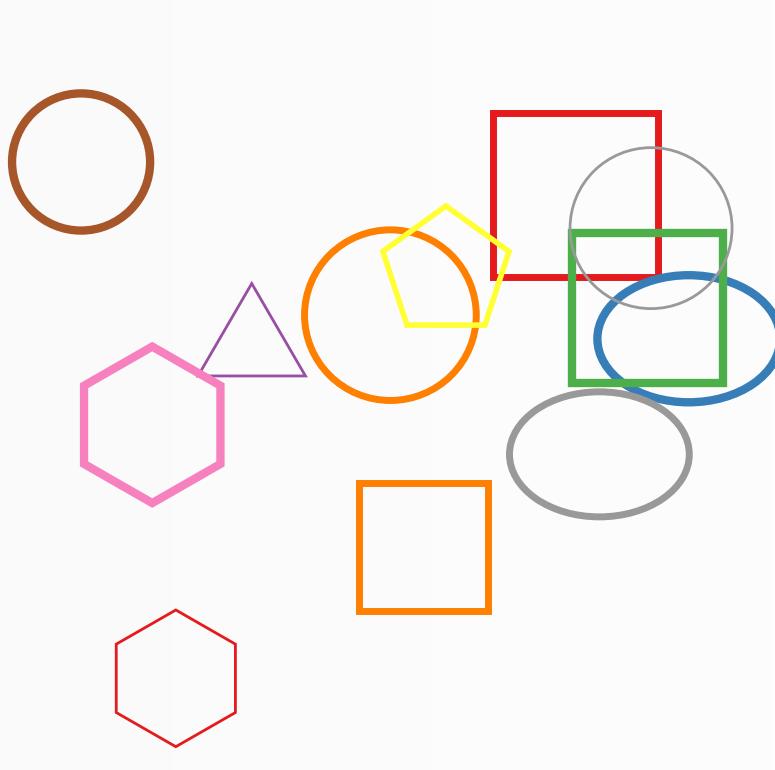[{"shape": "square", "thickness": 2.5, "radius": 0.53, "center": [0.742, 0.747]}, {"shape": "hexagon", "thickness": 1, "radius": 0.44, "center": [0.227, 0.119]}, {"shape": "oval", "thickness": 3, "radius": 0.59, "center": [0.889, 0.56]}, {"shape": "square", "thickness": 3, "radius": 0.49, "center": [0.835, 0.6]}, {"shape": "triangle", "thickness": 1, "radius": 0.4, "center": [0.325, 0.552]}, {"shape": "circle", "thickness": 2.5, "radius": 0.55, "center": [0.504, 0.591]}, {"shape": "square", "thickness": 2.5, "radius": 0.42, "center": [0.547, 0.29]}, {"shape": "pentagon", "thickness": 2, "radius": 0.43, "center": [0.575, 0.647]}, {"shape": "circle", "thickness": 3, "radius": 0.45, "center": [0.105, 0.79]}, {"shape": "hexagon", "thickness": 3, "radius": 0.51, "center": [0.196, 0.448]}, {"shape": "oval", "thickness": 2.5, "radius": 0.58, "center": [0.773, 0.41]}, {"shape": "circle", "thickness": 1, "radius": 0.52, "center": [0.84, 0.704]}]